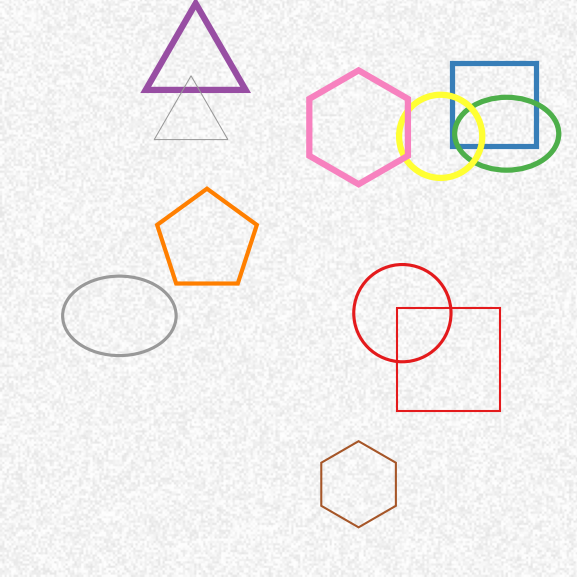[{"shape": "square", "thickness": 1, "radius": 0.45, "center": [0.776, 0.377]}, {"shape": "circle", "thickness": 1.5, "radius": 0.42, "center": [0.697, 0.457]}, {"shape": "square", "thickness": 2.5, "radius": 0.36, "center": [0.855, 0.818]}, {"shape": "oval", "thickness": 2.5, "radius": 0.45, "center": [0.877, 0.768]}, {"shape": "triangle", "thickness": 3, "radius": 0.5, "center": [0.339, 0.893]}, {"shape": "pentagon", "thickness": 2, "radius": 0.45, "center": [0.358, 0.582]}, {"shape": "circle", "thickness": 3, "radius": 0.36, "center": [0.763, 0.763]}, {"shape": "hexagon", "thickness": 1, "radius": 0.37, "center": [0.621, 0.161]}, {"shape": "hexagon", "thickness": 3, "radius": 0.49, "center": [0.621, 0.779]}, {"shape": "triangle", "thickness": 0.5, "radius": 0.37, "center": [0.331, 0.794]}, {"shape": "oval", "thickness": 1.5, "radius": 0.49, "center": [0.207, 0.452]}]